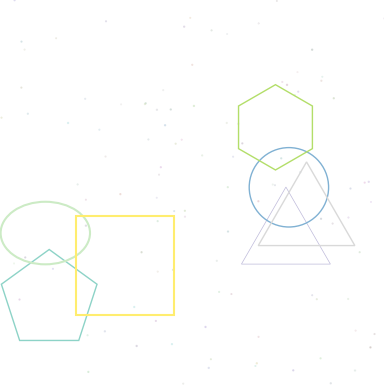[{"shape": "pentagon", "thickness": 1, "radius": 0.65, "center": [0.128, 0.221]}, {"shape": "triangle", "thickness": 0.5, "radius": 0.67, "center": [0.743, 0.381]}, {"shape": "circle", "thickness": 1, "radius": 0.52, "center": [0.75, 0.513]}, {"shape": "hexagon", "thickness": 1, "radius": 0.55, "center": [0.716, 0.669]}, {"shape": "triangle", "thickness": 1, "radius": 0.72, "center": [0.796, 0.435]}, {"shape": "oval", "thickness": 1.5, "radius": 0.58, "center": [0.118, 0.395]}, {"shape": "square", "thickness": 1.5, "radius": 0.64, "center": [0.325, 0.31]}]